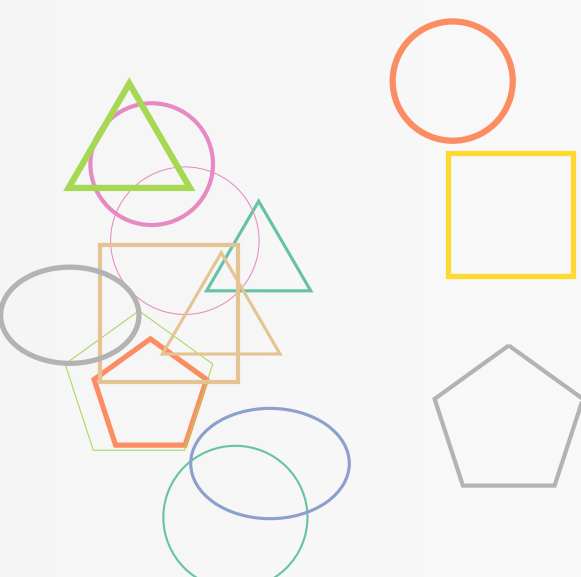[{"shape": "circle", "thickness": 1, "radius": 0.62, "center": [0.405, 0.103]}, {"shape": "triangle", "thickness": 1.5, "radius": 0.52, "center": [0.445, 0.547]}, {"shape": "circle", "thickness": 3, "radius": 0.52, "center": [0.779, 0.859]}, {"shape": "pentagon", "thickness": 2.5, "radius": 0.51, "center": [0.259, 0.311]}, {"shape": "oval", "thickness": 1.5, "radius": 0.68, "center": [0.465, 0.196]}, {"shape": "circle", "thickness": 2, "radius": 0.53, "center": [0.261, 0.715]}, {"shape": "circle", "thickness": 0.5, "radius": 0.64, "center": [0.318, 0.582]}, {"shape": "pentagon", "thickness": 0.5, "radius": 0.67, "center": [0.239, 0.328]}, {"shape": "triangle", "thickness": 3, "radius": 0.6, "center": [0.222, 0.734]}, {"shape": "square", "thickness": 2.5, "radius": 0.53, "center": [0.878, 0.628]}, {"shape": "square", "thickness": 2, "radius": 0.59, "center": [0.291, 0.456]}, {"shape": "triangle", "thickness": 1.5, "radius": 0.58, "center": [0.381, 0.445]}, {"shape": "pentagon", "thickness": 2, "radius": 0.67, "center": [0.875, 0.267]}, {"shape": "oval", "thickness": 2.5, "radius": 0.6, "center": [0.12, 0.453]}]